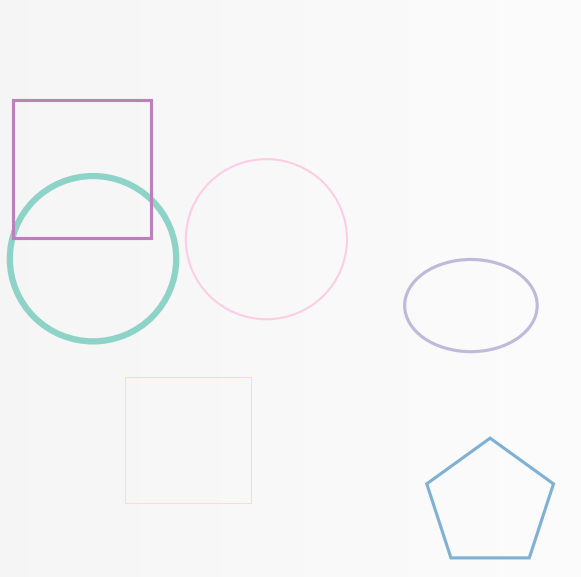[{"shape": "circle", "thickness": 3, "radius": 0.72, "center": [0.16, 0.551]}, {"shape": "oval", "thickness": 1.5, "radius": 0.57, "center": [0.81, 0.47]}, {"shape": "pentagon", "thickness": 1.5, "radius": 0.57, "center": [0.843, 0.126]}, {"shape": "circle", "thickness": 1, "radius": 0.69, "center": [0.458, 0.585]}, {"shape": "square", "thickness": 1.5, "radius": 0.59, "center": [0.142, 0.706]}, {"shape": "square", "thickness": 0.5, "radius": 0.55, "center": [0.323, 0.238]}]